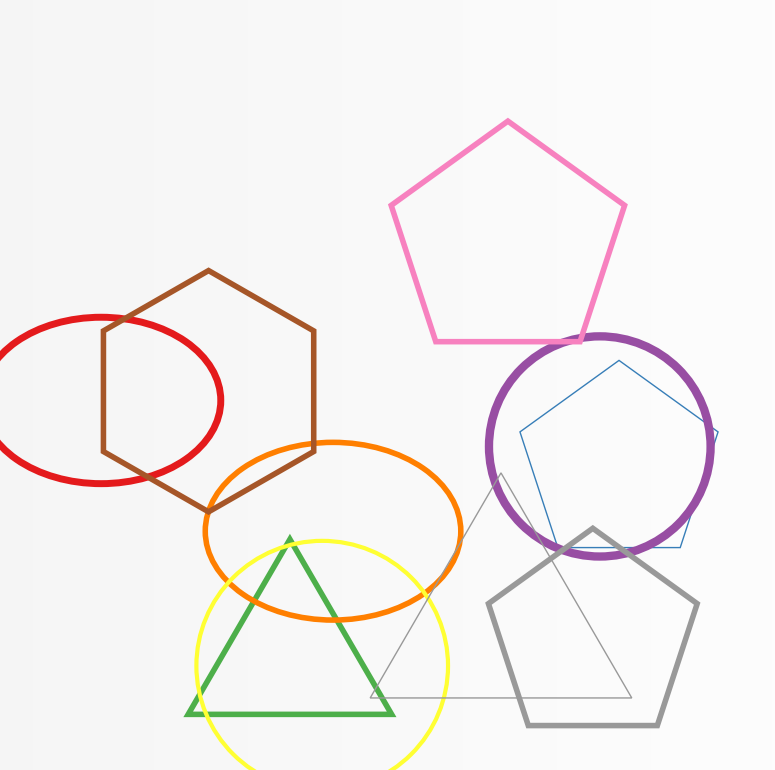[{"shape": "oval", "thickness": 2.5, "radius": 0.77, "center": [0.13, 0.48]}, {"shape": "pentagon", "thickness": 0.5, "radius": 0.67, "center": [0.799, 0.398]}, {"shape": "triangle", "thickness": 2, "radius": 0.76, "center": [0.374, 0.148]}, {"shape": "circle", "thickness": 3, "radius": 0.71, "center": [0.774, 0.42]}, {"shape": "oval", "thickness": 2, "radius": 0.82, "center": [0.43, 0.31]}, {"shape": "circle", "thickness": 1.5, "radius": 0.81, "center": [0.416, 0.135]}, {"shape": "hexagon", "thickness": 2, "radius": 0.78, "center": [0.269, 0.492]}, {"shape": "pentagon", "thickness": 2, "radius": 0.79, "center": [0.655, 0.684]}, {"shape": "triangle", "thickness": 0.5, "radius": 0.97, "center": [0.646, 0.191]}, {"shape": "pentagon", "thickness": 2, "radius": 0.71, "center": [0.765, 0.172]}]